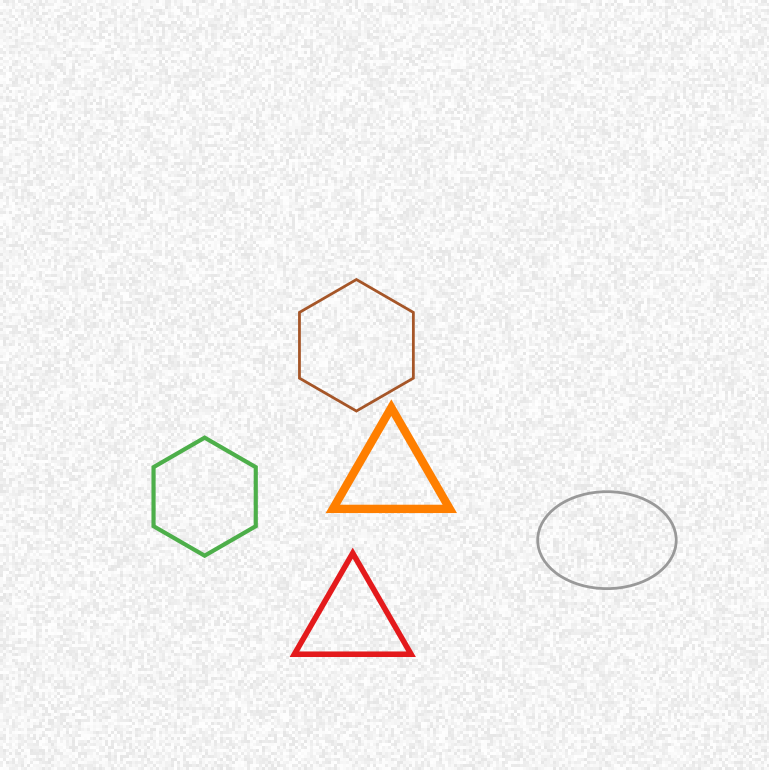[{"shape": "triangle", "thickness": 2, "radius": 0.44, "center": [0.458, 0.194]}, {"shape": "hexagon", "thickness": 1.5, "radius": 0.38, "center": [0.266, 0.355]}, {"shape": "triangle", "thickness": 3, "radius": 0.44, "center": [0.508, 0.383]}, {"shape": "hexagon", "thickness": 1, "radius": 0.43, "center": [0.463, 0.552]}, {"shape": "oval", "thickness": 1, "radius": 0.45, "center": [0.788, 0.299]}]